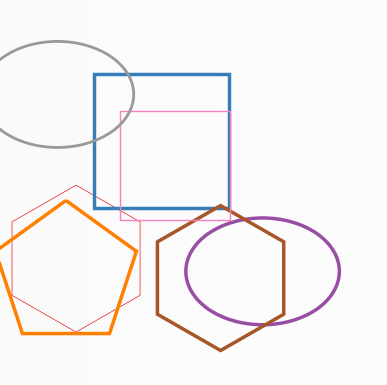[{"shape": "hexagon", "thickness": 0.5, "radius": 0.95, "center": [0.196, 0.328]}, {"shape": "square", "thickness": 2.5, "radius": 0.87, "center": [0.418, 0.634]}, {"shape": "oval", "thickness": 2.5, "radius": 0.99, "center": [0.678, 0.295]}, {"shape": "pentagon", "thickness": 2.5, "radius": 0.96, "center": [0.17, 0.288]}, {"shape": "hexagon", "thickness": 2.5, "radius": 0.94, "center": [0.569, 0.278]}, {"shape": "square", "thickness": 1, "radius": 0.71, "center": [0.451, 0.57]}, {"shape": "oval", "thickness": 2, "radius": 0.98, "center": [0.148, 0.755]}]